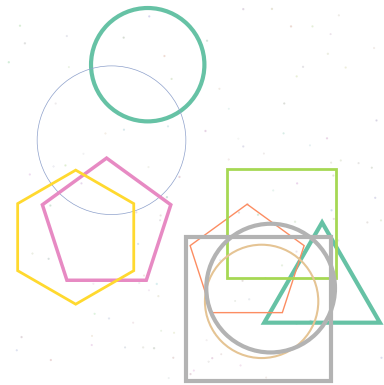[{"shape": "triangle", "thickness": 3, "radius": 0.87, "center": [0.837, 0.249]}, {"shape": "circle", "thickness": 3, "radius": 0.74, "center": [0.384, 0.832]}, {"shape": "pentagon", "thickness": 1, "radius": 0.78, "center": [0.642, 0.314]}, {"shape": "circle", "thickness": 0.5, "radius": 0.97, "center": [0.29, 0.636]}, {"shape": "pentagon", "thickness": 2.5, "radius": 0.88, "center": [0.277, 0.414]}, {"shape": "square", "thickness": 2, "radius": 0.71, "center": [0.731, 0.42]}, {"shape": "hexagon", "thickness": 2, "radius": 0.87, "center": [0.197, 0.384]}, {"shape": "circle", "thickness": 1.5, "radius": 0.74, "center": [0.68, 0.217]}, {"shape": "square", "thickness": 3, "radius": 0.94, "center": [0.671, 0.198]}, {"shape": "circle", "thickness": 3, "radius": 0.84, "center": [0.703, 0.252]}]